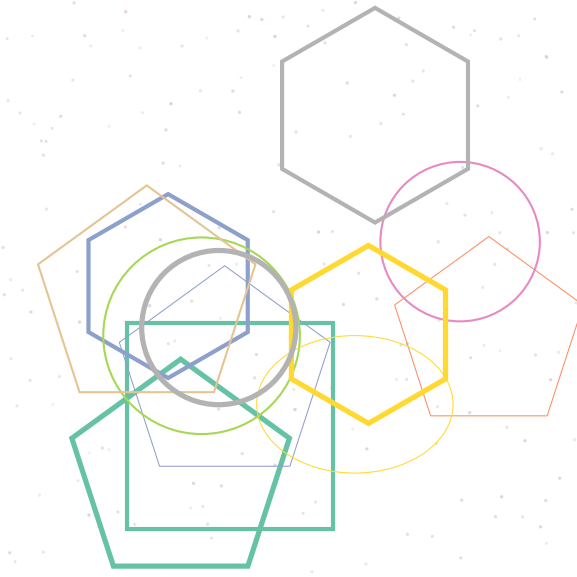[{"shape": "square", "thickness": 2, "radius": 0.89, "center": [0.399, 0.261]}, {"shape": "pentagon", "thickness": 2.5, "radius": 0.99, "center": [0.313, 0.179]}, {"shape": "pentagon", "thickness": 0.5, "radius": 0.86, "center": [0.847, 0.418]}, {"shape": "hexagon", "thickness": 2, "radius": 0.8, "center": [0.291, 0.504]}, {"shape": "pentagon", "thickness": 0.5, "radius": 0.96, "center": [0.389, 0.347]}, {"shape": "circle", "thickness": 1, "radius": 0.69, "center": [0.797, 0.581]}, {"shape": "circle", "thickness": 1, "radius": 0.85, "center": [0.349, 0.418]}, {"shape": "oval", "thickness": 0.5, "radius": 0.85, "center": [0.615, 0.299]}, {"shape": "hexagon", "thickness": 2.5, "radius": 0.77, "center": [0.638, 0.42]}, {"shape": "pentagon", "thickness": 1, "radius": 0.99, "center": [0.254, 0.48]}, {"shape": "circle", "thickness": 2.5, "radius": 0.67, "center": [0.379, 0.432]}, {"shape": "hexagon", "thickness": 2, "radius": 0.93, "center": [0.649, 0.8]}]